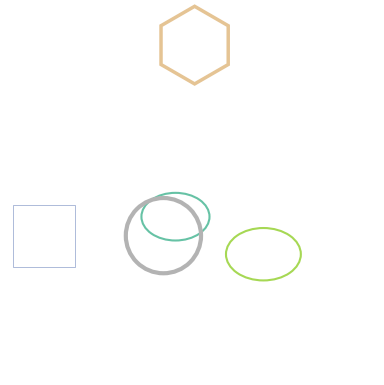[{"shape": "oval", "thickness": 1.5, "radius": 0.44, "center": [0.456, 0.437]}, {"shape": "square", "thickness": 0.5, "radius": 0.41, "center": [0.115, 0.387]}, {"shape": "oval", "thickness": 1.5, "radius": 0.49, "center": [0.684, 0.34]}, {"shape": "hexagon", "thickness": 2.5, "radius": 0.5, "center": [0.506, 0.883]}, {"shape": "circle", "thickness": 3, "radius": 0.49, "center": [0.424, 0.388]}]